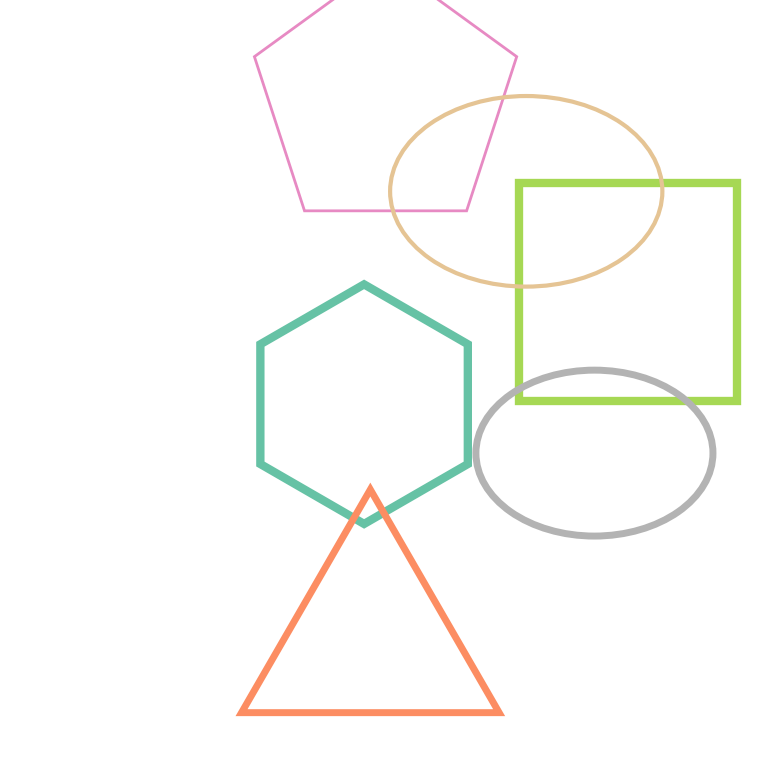[{"shape": "hexagon", "thickness": 3, "radius": 0.78, "center": [0.473, 0.475]}, {"shape": "triangle", "thickness": 2.5, "radius": 0.97, "center": [0.481, 0.171]}, {"shape": "pentagon", "thickness": 1, "radius": 0.9, "center": [0.501, 0.871]}, {"shape": "square", "thickness": 3, "radius": 0.71, "center": [0.816, 0.62]}, {"shape": "oval", "thickness": 1.5, "radius": 0.88, "center": [0.683, 0.752]}, {"shape": "oval", "thickness": 2.5, "radius": 0.77, "center": [0.772, 0.412]}]